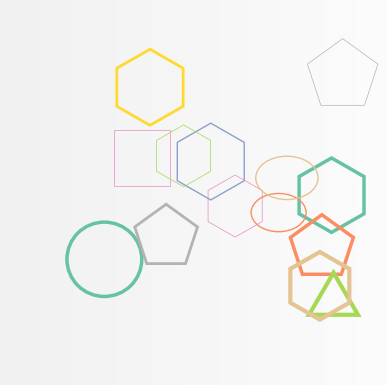[{"shape": "hexagon", "thickness": 2.5, "radius": 0.48, "center": [0.856, 0.493]}, {"shape": "circle", "thickness": 2.5, "radius": 0.48, "center": [0.269, 0.327]}, {"shape": "oval", "thickness": 1, "radius": 0.35, "center": [0.719, 0.448]}, {"shape": "pentagon", "thickness": 2.5, "radius": 0.43, "center": [0.831, 0.357]}, {"shape": "hexagon", "thickness": 1, "radius": 0.5, "center": [0.544, 0.58]}, {"shape": "square", "thickness": 0.5, "radius": 0.36, "center": [0.367, 0.591]}, {"shape": "hexagon", "thickness": 0.5, "radius": 0.4, "center": [0.607, 0.465]}, {"shape": "hexagon", "thickness": 0.5, "radius": 0.4, "center": [0.474, 0.595]}, {"shape": "triangle", "thickness": 3, "radius": 0.36, "center": [0.861, 0.219]}, {"shape": "hexagon", "thickness": 2, "radius": 0.49, "center": [0.387, 0.773]}, {"shape": "oval", "thickness": 1, "radius": 0.4, "center": [0.74, 0.538]}, {"shape": "hexagon", "thickness": 3, "radius": 0.44, "center": [0.825, 0.258]}, {"shape": "pentagon", "thickness": 0.5, "radius": 0.48, "center": [0.884, 0.804]}, {"shape": "pentagon", "thickness": 2, "radius": 0.43, "center": [0.429, 0.384]}]